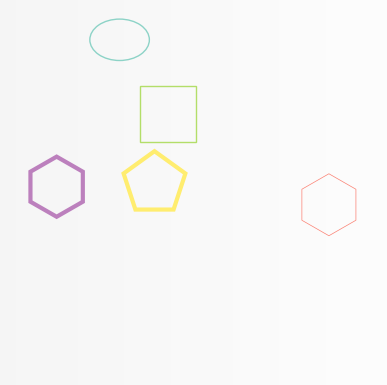[{"shape": "oval", "thickness": 1, "radius": 0.38, "center": [0.309, 0.897]}, {"shape": "hexagon", "thickness": 0.5, "radius": 0.4, "center": [0.849, 0.468]}, {"shape": "square", "thickness": 1, "radius": 0.37, "center": [0.434, 0.704]}, {"shape": "hexagon", "thickness": 3, "radius": 0.39, "center": [0.146, 0.515]}, {"shape": "pentagon", "thickness": 3, "radius": 0.42, "center": [0.399, 0.524]}]